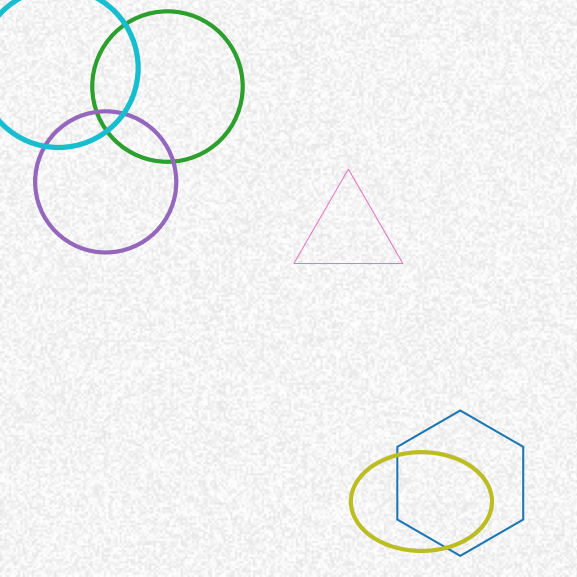[{"shape": "hexagon", "thickness": 1, "radius": 0.63, "center": [0.797, 0.162]}, {"shape": "circle", "thickness": 2, "radius": 0.65, "center": [0.29, 0.849]}, {"shape": "circle", "thickness": 2, "radius": 0.61, "center": [0.183, 0.684]}, {"shape": "triangle", "thickness": 0.5, "radius": 0.55, "center": [0.603, 0.597]}, {"shape": "oval", "thickness": 2, "radius": 0.61, "center": [0.73, 0.131]}, {"shape": "circle", "thickness": 2.5, "radius": 0.69, "center": [0.101, 0.882]}]